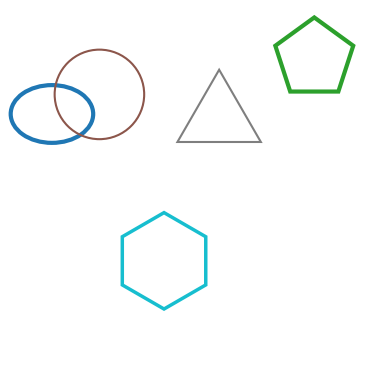[{"shape": "oval", "thickness": 3, "radius": 0.54, "center": [0.135, 0.704]}, {"shape": "pentagon", "thickness": 3, "radius": 0.53, "center": [0.816, 0.848]}, {"shape": "circle", "thickness": 1.5, "radius": 0.58, "center": [0.258, 0.755]}, {"shape": "triangle", "thickness": 1.5, "radius": 0.63, "center": [0.569, 0.694]}, {"shape": "hexagon", "thickness": 2.5, "radius": 0.63, "center": [0.426, 0.323]}]